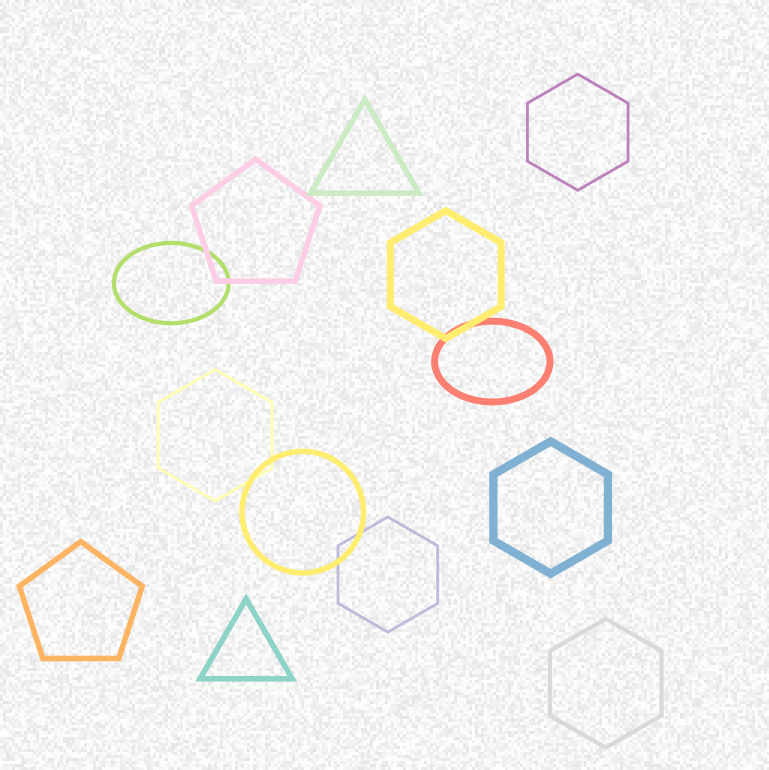[{"shape": "triangle", "thickness": 2, "radius": 0.35, "center": [0.32, 0.153]}, {"shape": "hexagon", "thickness": 1, "radius": 0.43, "center": [0.279, 0.435]}, {"shape": "hexagon", "thickness": 1, "radius": 0.37, "center": [0.504, 0.254]}, {"shape": "oval", "thickness": 2.5, "radius": 0.37, "center": [0.639, 0.53]}, {"shape": "hexagon", "thickness": 3, "radius": 0.43, "center": [0.715, 0.341]}, {"shape": "pentagon", "thickness": 2, "radius": 0.42, "center": [0.105, 0.213]}, {"shape": "oval", "thickness": 1.5, "radius": 0.37, "center": [0.222, 0.632]}, {"shape": "pentagon", "thickness": 2, "radius": 0.44, "center": [0.332, 0.706]}, {"shape": "hexagon", "thickness": 1.5, "radius": 0.42, "center": [0.787, 0.113]}, {"shape": "hexagon", "thickness": 1, "radius": 0.38, "center": [0.75, 0.828]}, {"shape": "triangle", "thickness": 2, "radius": 0.41, "center": [0.474, 0.79]}, {"shape": "circle", "thickness": 2, "radius": 0.39, "center": [0.393, 0.335]}, {"shape": "hexagon", "thickness": 2.5, "radius": 0.42, "center": [0.579, 0.643]}]